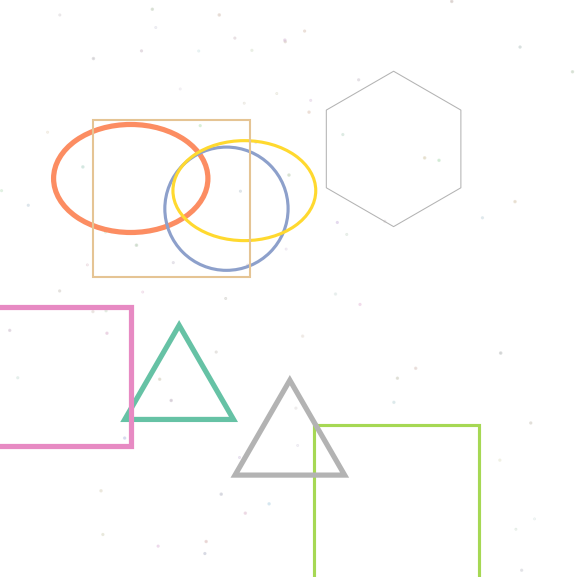[{"shape": "triangle", "thickness": 2.5, "radius": 0.54, "center": [0.31, 0.327]}, {"shape": "oval", "thickness": 2.5, "radius": 0.67, "center": [0.226, 0.69]}, {"shape": "circle", "thickness": 1.5, "radius": 0.53, "center": [0.392, 0.638]}, {"shape": "square", "thickness": 2.5, "radius": 0.6, "center": [0.106, 0.348]}, {"shape": "square", "thickness": 1.5, "radius": 0.71, "center": [0.687, 0.121]}, {"shape": "oval", "thickness": 1.5, "radius": 0.62, "center": [0.423, 0.669]}, {"shape": "square", "thickness": 1, "radius": 0.68, "center": [0.297, 0.655]}, {"shape": "triangle", "thickness": 2.5, "radius": 0.55, "center": [0.502, 0.231]}, {"shape": "hexagon", "thickness": 0.5, "radius": 0.67, "center": [0.682, 0.741]}]